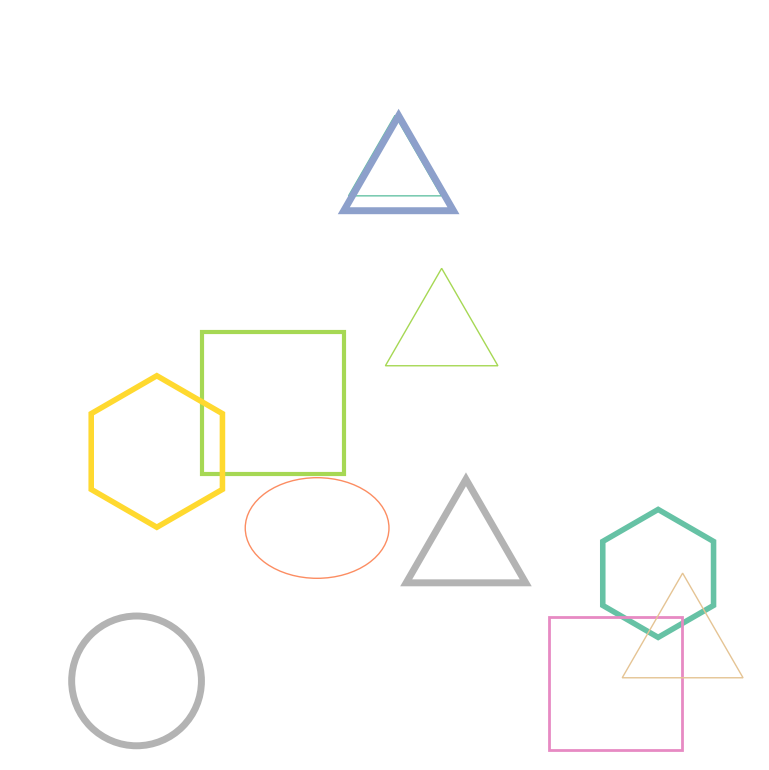[{"shape": "hexagon", "thickness": 2, "radius": 0.42, "center": [0.855, 0.255]}, {"shape": "triangle", "thickness": 0.5, "radius": 0.35, "center": [0.513, 0.781]}, {"shape": "oval", "thickness": 0.5, "radius": 0.47, "center": [0.412, 0.314]}, {"shape": "triangle", "thickness": 2.5, "radius": 0.41, "center": [0.518, 0.767]}, {"shape": "square", "thickness": 1, "radius": 0.43, "center": [0.8, 0.113]}, {"shape": "triangle", "thickness": 0.5, "radius": 0.42, "center": [0.574, 0.567]}, {"shape": "square", "thickness": 1.5, "radius": 0.46, "center": [0.355, 0.477]}, {"shape": "hexagon", "thickness": 2, "radius": 0.49, "center": [0.204, 0.414]}, {"shape": "triangle", "thickness": 0.5, "radius": 0.45, "center": [0.887, 0.165]}, {"shape": "triangle", "thickness": 2.5, "radius": 0.45, "center": [0.605, 0.288]}, {"shape": "circle", "thickness": 2.5, "radius": 0.42, "center": [0.177, 0.116]}]